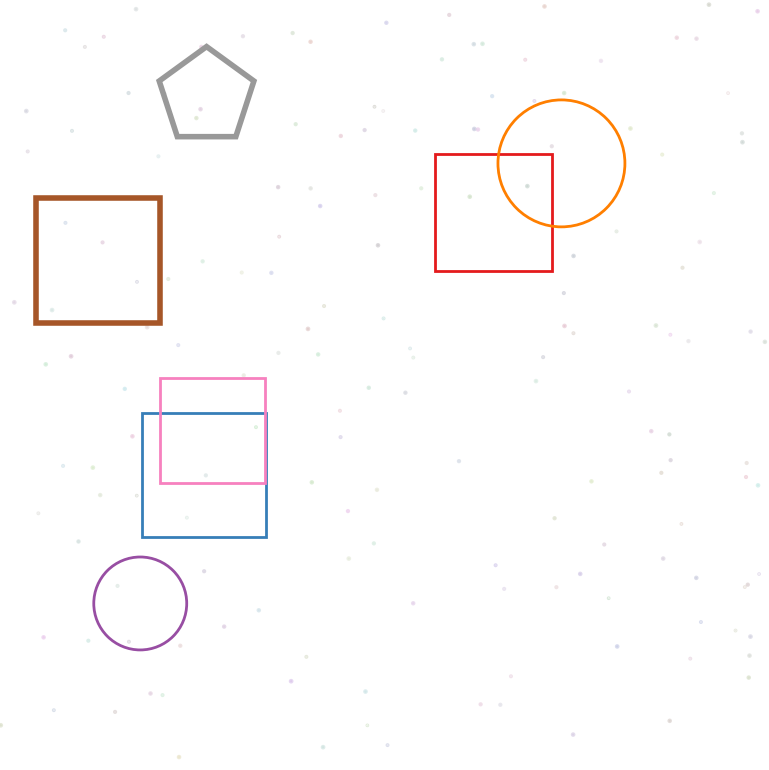[{"shape": "square", "thickness": 1, "radius": 0.38, "center": [0.641, 0.724]}, {"shape": "square", "thickness": 1, "radius": 0.4, "center": [0.265, 0.383]}, {"shape": "circle", "thickness": 1, "radius": 0.3, "center": [0.182, 0.216]}, {"shape": "circle", "thickness": 1, "radius": 0.41, "center": [0.729, 0.788]}, {"shape": "square", "thickness": 2, "radius": 0.4, "center": [0.127, 0.662]}, {"shape": "square", "thickness": 1, "radius": 0.34, "center": [0.276, 0.441]}, {"shape": "pentagon", "thickness": 2, "radius": 0.32, "center": [0.268, 0.875]}]